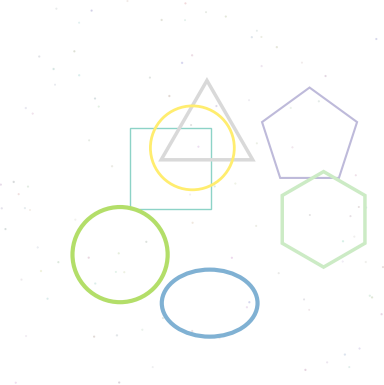[{"shape": "square", "thickness": 1, "radius": 0.52, "center": [0.443, 0.563]}, {"shape": "pentagon", "thickness": 1.5, "radius": 0.65, "center": [0.804, 0.643]}, {"shape": "oval", "thickness": 3, "radius": 0.62, "center": [0.545, 0.213]}, {"shape": "circle", "thickness": 3, "radius": 0.62, "center": [0.312, 0.339]}, {"shape": "triangle", "thickness": 2.5, "radius": 0.69, "center": [0.538, 0.654]}, {"shape": "hexagon", "thickness": 2.5, "radius": 0.62, "center": [0.841, 0.43]}, {"shape": "circle", "thickness": 2, "radius": 0.54, "center": [0.5, 0.616]}]